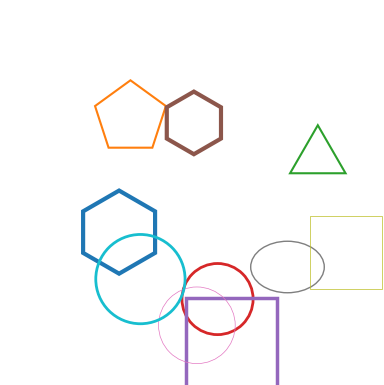[{"shape": "hexagon", "thickness": 3, "radius": 0.54, "center": [0.309, 0.397]}, {"shape": "pentagon", "thickness": 1.5, "radius": 0.48, "center": [0.339, 0.695]}, {"shape": "triangle", "thickness": 1.5, "radius": 0.42, "center": [0.825, 0.592]}, {"shape": "circle", "thickness": 2, "radius": 0.46, "center": [0.565, 0.223]}, {"shape": "square", "thickness": 2.5, "radius": 0.59, "center": [0.601, 0.107]}, {"shape": "hexagon", "thickness": 3, "radius": 0.41, "center": [0.504, 0.681]}, {"shape": "circle", "thickness": 0.5, "radius": 0.5, "center": [0.511, 0.155]}, {"shape": "oval", "thickness": 1, "radius": 0.48, "center": [0.747, 0.306]}, {"shape": "square", "thickness": 0.5, "radius": 0.47, "center": [0.899, 0.345]}, {"shape": "circle", "thickness": 2, "radius": 0.58, "center": [0.365, 0.275]}]